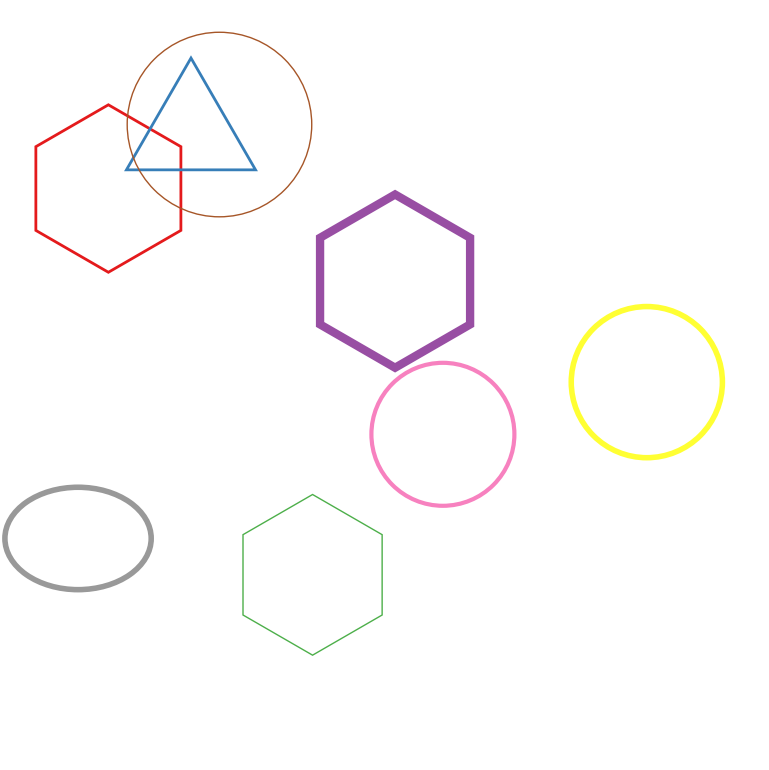[{"shape": "hexagon", "thickness": 1, "radius": 0.54, "center": [0.141, 0.755]}, {"shape": "triangle", "thickness": 1, "radius": 0.48, "center": [0.248, 0.828]}, {"shape": "hexagon", "thickness": 0.5, "radius": 0.52, "center": [0.406, 0.253]}, {"shape": "hexagon", "thickness": 3, "radius": 0.56, "center": [0.513, 0.635]}, {"shape": "circle", "thickness": 2, "radius": 0.49, "center": [0.84, 0.504]}, {"shape": "circle", "thickness": 0.5, "radius": 0.6, "center": [0.285, 0.838]}, {"shape": "circle", "thickness": 1.5, "radius": 0.46, "center": [0.575, 0.436]}, {"shape": "oval", "thickness": 2, "radius": 0.47, "center": [0.101, 0.301]}]